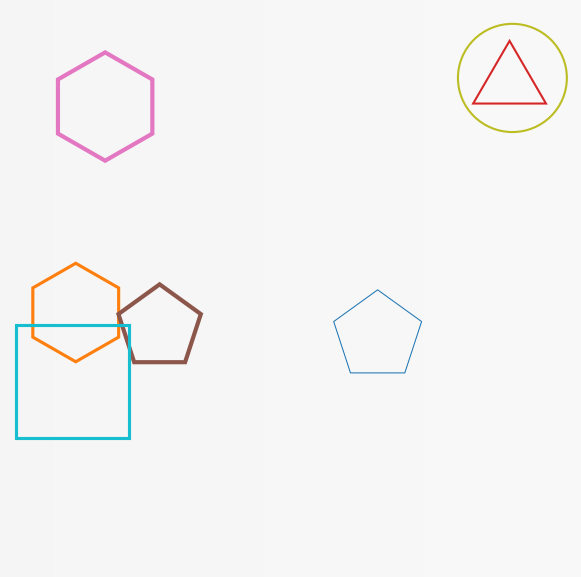[{"shape": "pentagon", "thickness": 0.5, "radius": 0.4, "center": [0.65, 0.418]}, {"shape": "hexagon", "thickness": 1.5, "radius": 0.43, "center": [0.13, 0.458]}, {"shape": "triangle", "thickness": 1, "radius": 0.36, "center": [0.877, 0.856]}, {"shape": "pentagon", "thickness": 2, "radius": 0.37, "center": [0.275, 0.432]}, {"shape": "hexagon", "thickness": 2, "radius": 0.47, "center": [0.181, 0.815]}, {"shape": "circle", "thickness": 1, "radius": 0.47, "center": [0.882, 0.864]}, {"shape": "square", "thickness": 1.5, "radius": 0.49, "center": [0.125, 0.339]}]